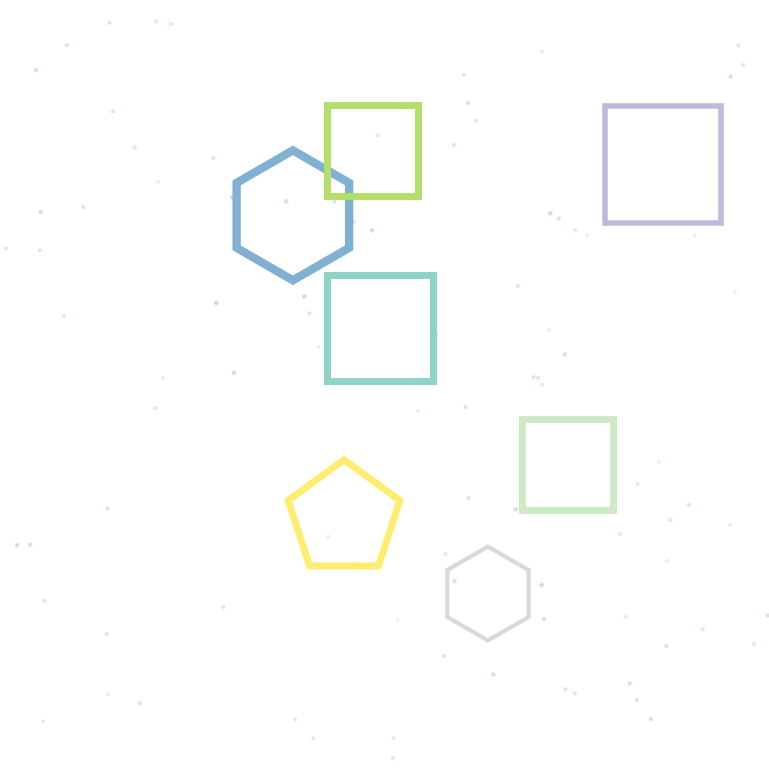[{"shape": "square", "thickness": 2.5, "radius": 0.34, "center": [0.493, 0.574]}, {"shape": "square", "thickness": 2, "radius": 0.38, "center": [0.861, 0.786]}, {"shape": "hexagon", "thickness": 3, "radius": 0.42, "center": [0.38, 0.72]}, {"shape": "square", "thickness": 2.5, "radius": 0.3, "center": [0.484, 0.804]}, {"shape": "hexagon", "thickness": 1.5, "radius": 0.3, "center": [0.634, 0.229]}, {"shape": "square", "thickness": 2.5, "radius": 0.3, "center": [0.737, 0.396]}, {"shape": "pentagon", "thickness": 2.5, "radius": 0.38, "center": [0.447, 0.327]}]